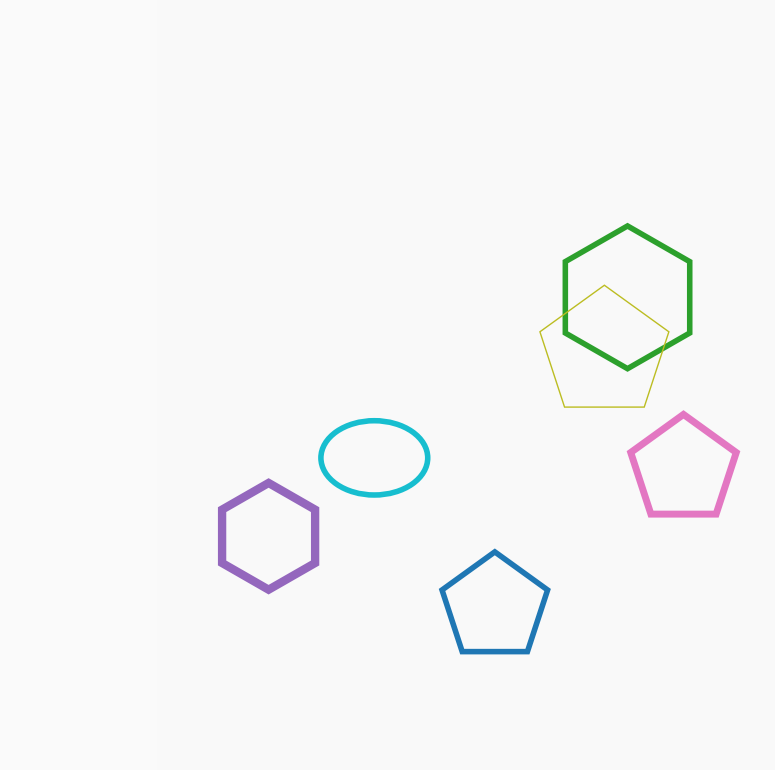[{"shape": "pentagon", "thickness": 2, "radius": 0.36, "center": [0.638, 0.212]}, {"shape": "hexagon", "thickness": 2, "radius": 0.46, "center": [0.81, 0.614]}, {"shape": "hexagon", "thickness": 3, "radius": 0.35, "center": [0.347, 0.303]}, {"shape": "pentagon", "thickness": 2.5, "radius": 0.36, "center": [0.882, 0.39]}, {"shape": "pentagon", "thickness": 0.5, "radius": 0.44, "center": [0.78, 0.542]}, {"shape": "oval", "thickness": 2, "radius": 0.34, "center": [0.483, 0.405]}]